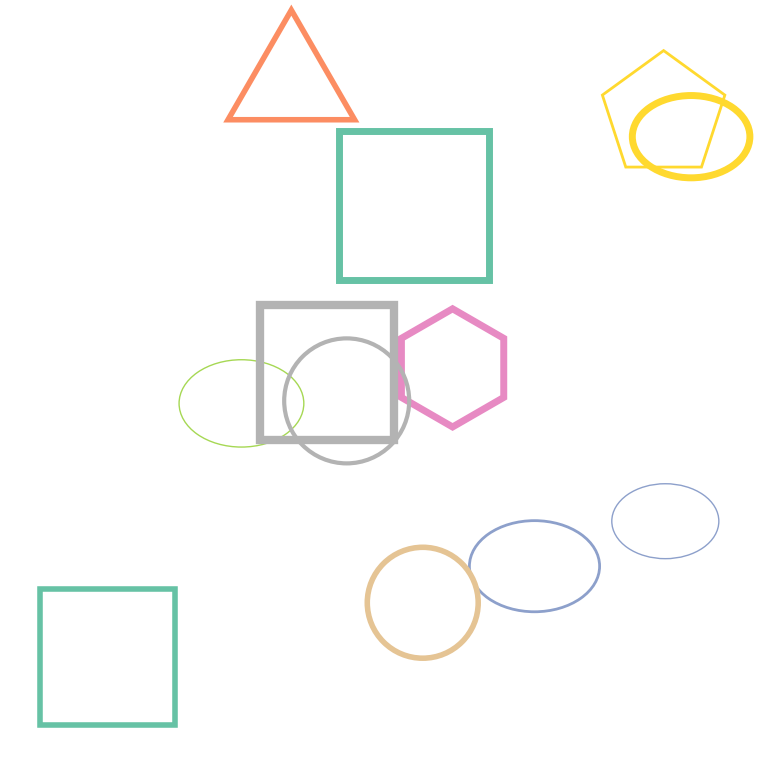[{"shape": "square", "thickness": 2.5, "radius": 0.49, "center": [0.538, 0.733]}, {"shape": "square", "thickness": 2, "radius": 0.44, "center": [0.14, 0.147]}, {"shape": "triangle", "thickness": 2, "radius": 0.47, "center": [0.378, 0.892]}, {"shape": "oval", "thickness": 1, "radius": 0.42, "center": [0.694, 0.265]}, {"shape": "oval", "thickness": 0.5, "radius": 0.35, "center": [0.864, 0.323]}, {"shape": "hexagon", "thickness": 2.5, "radius": 0.38, "center": [0.588, 0.522]}, {"shape": "oval", "thickness": 0.5, "radius": 0.41, "center": [0.314, 0.476]}, {"shape": "pentagon", "thickness": 1, "radius": 0.42, "center": [0.862, 0.851]}, {"shape": "oval", "thickness": 2.5, "radius": 0.38, "center": [0.898, 0.822]}, {"shape": "circle", "thickness": 2, "radius": 0.36, "center": [0.549, 0.217]}, {"shape": "square", "thickness": 3, "radius": 0.44, "center": [0.425, 0.516]}, {"shape": "circle", "thickness": 1.5, "radius": 0.41, "center": [0.45, 0.479]}]